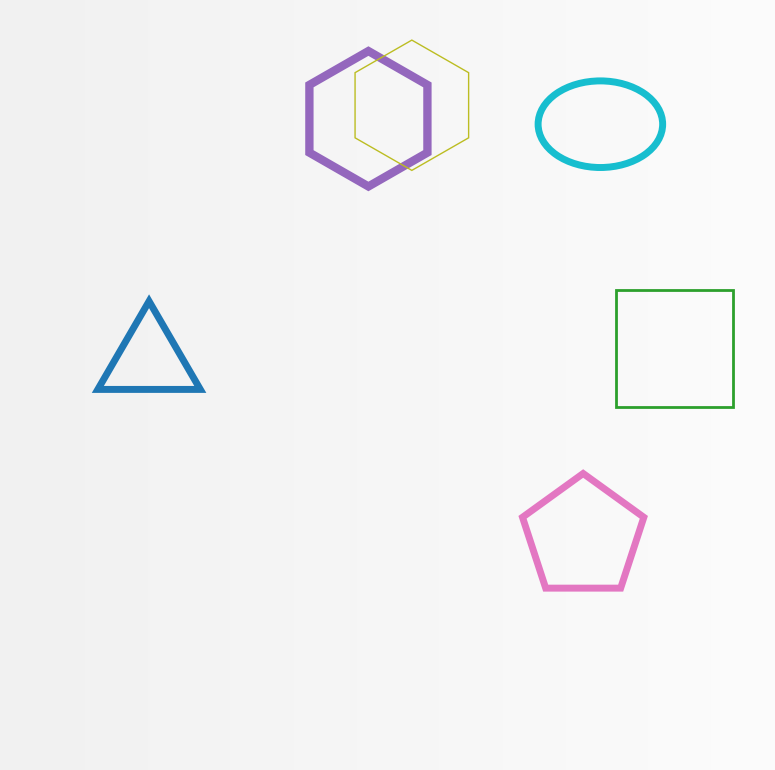[{"shape": "triangle", "thickness": 2.5, "radius": 0.38, "center": [0.192, 0.532]}, {"shape": "square", "thickness": 1, "radius": 0.38, "center": [0.871, 0.547]}, {"shape": "hexagon", "thickness": 3, "radius": 0.44, "center": [0.475, 0.846]}, {"shape": "pentagon", "thickness": 2.5, "radius": 0.41, "center": [0.752, 0.303]}, {"shape": "hexagon", "thickness": 0.5, "radius": 0.42, "center": [0.531, 0.863]}, {"shape": "oval", "thickness": 2.5, "radius": 0.4, "center": [0.775, 0.839]}]